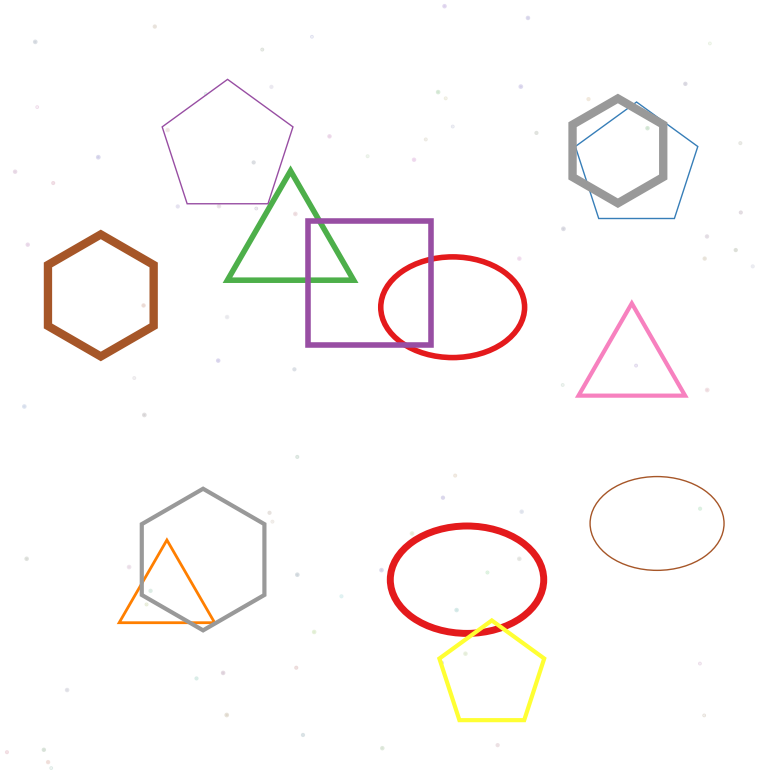[{"shape": "oval", "thickness": 2.5, "radius": 0.5, "center": [0.607, 0.247]}, {"shape": "oval", "thickness": 2, "radius": 0.47, "center": [0.588, 0.601]}, {"shape": "pentagon", "thickness": 0.5, "radius": 0.42, "center": [0.827, 0.784]}, {"shape": "triangle", "thickness": 2, "radius": 0.47, "center": [0.377, 0.683]}, {"shape": "square", "thickness": 2, "radius": 0.4, "center": [0.48, 0.633]}, {"shape": "pentagon", "thickness": 0.5, "radius": 0.45, "center": [0.296, 0.808]}, {"shape": "triangle", "thickness": 1, "radius": 0.36, "center": [0.217, 0.227]}, {"shape": "pentagon", "thickness": 1.5, "radius": 0.36, "center": [0.639, 0.123]}, {"shape": "oval", "thickness": 0.5, "radius": 0.43, "center": [0.853, 0.32]}, {"shape": "hexagon", "thickness": 3, "radius": 0.4, "center": [0.131, 0.616]}, {"shape": "triangle", "thickness": 1.5, "radius": 0.4, "center": [0.821, 0.526]}, {"shape": "hexagon", "thickness": 3, "radius": 0.34, "center": [0.802, 0.804]}, {"shape": "hexagon", "thickness": 1.5, "radius": 0.46, "center": [0.264, 0.273]}]